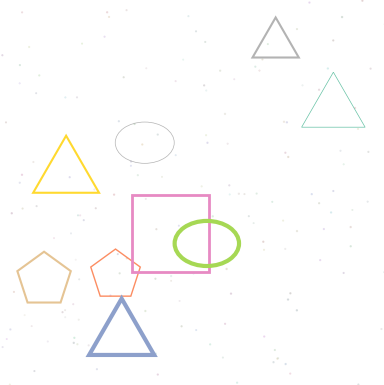[{"shape": "triangle", "thickness": 0.5, "radius": 0.48, "center": [0.866, 0.717]}, {"shape": "pentagon", "thickness": 1, "radius": 0.34, "center": [0.3, 0.285]}, {"shape": "triangle", "thickness": 3, "radius": 0.49, "center": [0.316, 0.127]}, {"shape": "square", "thickness": 2, "radius": 0.5, "center": [0.443, 0.394]}, {"shape": "oval", "thickness": 3, "radius": 0.42, "center": [0.537, 0.368]}, {"shape": "triangle", "thickness": 1.5, "radius": 0.49, "center": [0.172, 0.549]}, {"shape": "pentagon", "thickness": 1.5, "radius": 0.36, "center": [0.114, 0.273]}, {"shape": "triangle", "thickness": 1.5, "radius": 0.35, "center": [0.716, 0.885]}, {"shape": "oval", "thickness": 0.5, "radius": 0.38, "center": [0.376, 0.629]}]